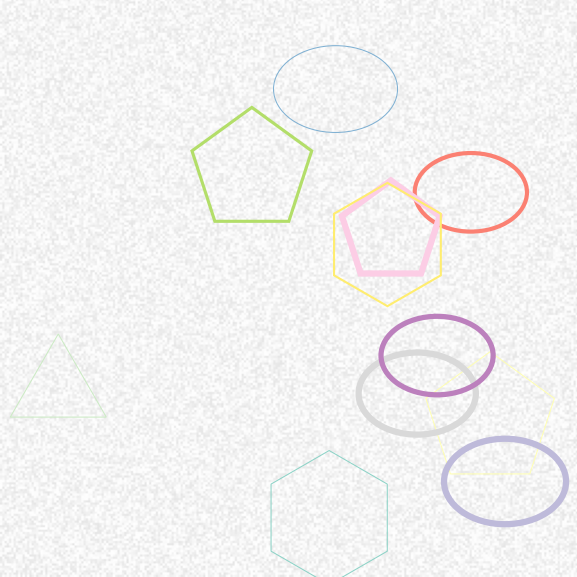[{"shape": "hexagon", "thickness": 0.5, "radius": 0.58, "center": [0.57, 0.103]}, {"shape": "pentagon", "thickness": 0.5, "radius": 0.58, "center": [0.849, 0.273]}, {"shape": "oval", "thickness": 3, "radius": 0.53, "center": [0.875, 0.165]}, {"shape": "oval", "thickness": 2, "radius": 0.49, "center": [0.815, 0.666]}, {"shape": "oval", "thickness": 0.5, "radius": 0.54, "center": [0.581, 0.845]}, {"shape": "pentagon", "thickness": 1.5, "radius": 0.54, "center": [0.436, 0.704]}, {"shape": "pentagon", "thickness": 3, "radius": 0.45, "center": [0.677, 0.598]}, {"shape": "oval", "thickness": 3, "radius": 0.51, "center": [0.722, 0.318]}, {"shape": "oval", "thickness": 2.5, "radius": 0.49, "center": [0.757, 0.383]}, {"shape": "triangle", "thickness": 0.5, "radius": 0.48, "center": [0.101, 0.325]}, {"shape": "hexagon", "thickness": 1, "radius": 0.53, "center": [0.671, 0.576]}]